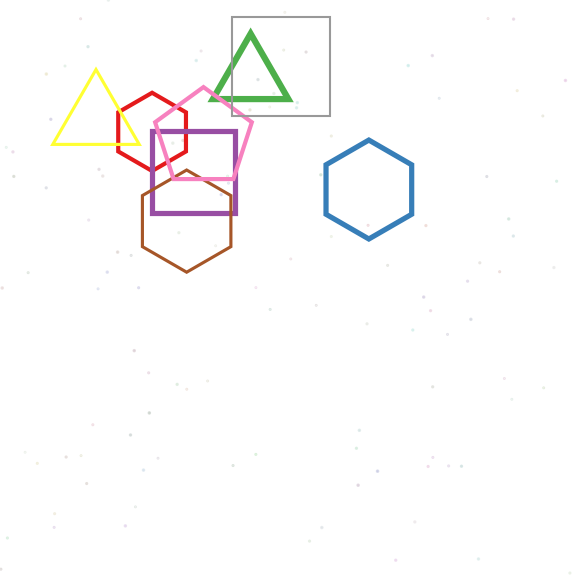[{"shape": "hexagon", "thickness": 2, "radius": 0.34, "center": [0.263, 0.771]}, {"shape": "hexagon", "thickness": 2.5, "radius": 0.43, "center": [0.639, 0.671]}, {"shape": "triangle", "thickness": 3, "radius": 0.38, "center": [0.434, 0.865]}, {"shape": "square", "thickness": 2.5, "radius": 0.36, "center": [0.335, 0.701]}, {"shape": "triangle", "thickness": 1.5, "radius": 0.43, "center": [0.166, 0.792]}, {"shape": "hexagon", "thickness": 1.5, "radius": 0.44, "center": [0.323, 0.616]}, {"shape": "pentagon", "thickness": 2, "radius": 0.44, "center": [0.352, 0.76]}, {"shape": "square", "thickness": 1, "radius": 0.43, "center": [0.487, 0.883]}]